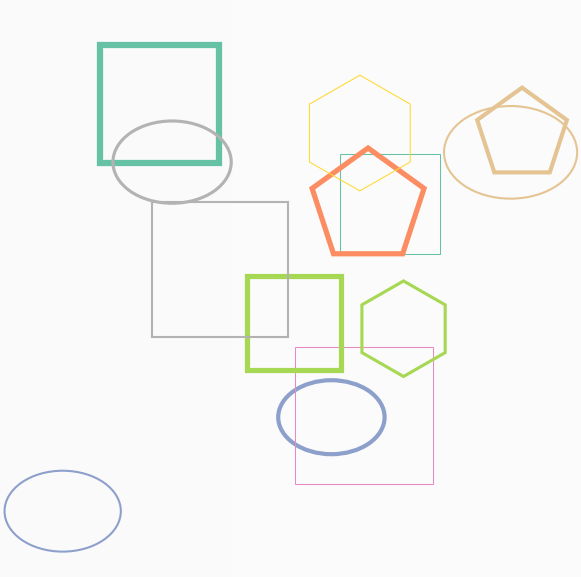[{"shape": "square", "thickness": 0.5, "radius": 0.43, "center": [0.671, 0.646]}, {"shape": "square", "thickness": 3, "radius": 0.51, "center": [0.275, 0.819]}, {"shape": "pentagon", "thickness": 2.5, "radius": 0.51, "center": [0.633, 0.642]}, {"shape": "oval", "thickness": 1, "radius": 0.5, "center": [0.108, 0.114]}, {"shape": "oval", "thickness": 2, "radius": 0.46, "center": [0.57, 0.277]}, {"shape": "square", "thickness": 0.5, "radius": 0.59, "center": [0.626, 0.279]}, {"shape": "hexagon", "thickness": 1.5, "radius": 0.41, "center": [0.694, 0.43]}, {"shape": "square", "thickness": 2.5, "radius": 0.4, "center": [0.506, 0.44]}, {"shape": "hexagon", "thickness": 0.5, "radius": 0.5, "center": [0.619, 0.769]}, {"shape": "pentagon", "thickness": 2, "radius": 0.41, "center": [0.898, 0.766]}, {"shape": "oval", "thickness": 1, "radius": 0.57, "center": [0.878, 0.735]}, {"shape": "oval", "thickness": 1.5, "radius": 0.51, "center": [0.296, 0.718]}, {"shape": "square", "thickness": 1, "radius": 0.59, "center": [0.378, 0.533]}]